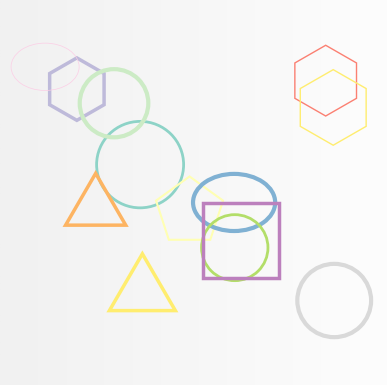[{"shape": "circle", "thickness": 2, "radius": 0.56, "center": [0.362, 0.572]}, {"shape": "pentagon", "thickness": 1.5, "radius": 0.45, "center": [0.489, 0.451]}, {"shape": "hexagon", "thickness": 2.5, "radius": 0.41, "center": [0.198, 0.769]}, {"shape": "hexagon", "thickness": 1, "radius": 0.46, "center": [0.84, 0.791]}, {"shape": "oval", "thickness": 3, "radius": 0.53, "center": [0.604, 0.474]}, {"shape": "triangle", "thickness": 2.5, "radius": 0.45, "center": [0.247, 0.46]}, {"shape": "circle", "thickness": 2, "radius": 0.43, "center": [0.606, 0.357]}, {"shape": "oval", "thickness": 0.5, "radius": 0.44, "center": [0.116, 0.827]}, {"shape": "circle", "thickness": 3, "radius": 0.48, "center": [0.862, 0.219]}, {"shape": "square", "thickness": 2.5, "radius": 0.49, "center": [0.622, 0.375]}, {"shape": "circle", "thickness": 3, "radius": 0.44, "center": [0.294, 0.732]}, {"shape": "hexagon", "thickness": 1, "radius": 0.49, "center": [0.86, 0.721]}, {"shape": "triangle", "thickness": 2.5, "radius": 0.49, "center": [0.367, 0.242]}]